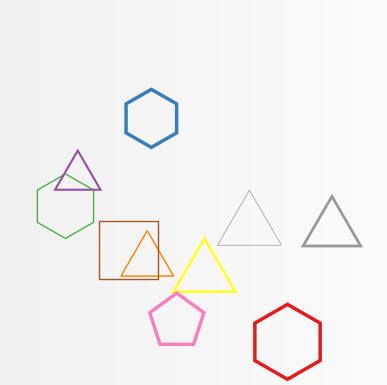[{"shape": "hexagon", "thickness": 2.5, "radius": 0.49, "center": [0.742, 0.112]}, {"shape": "hexagon", "thickness": 2.5, "radius": 0.38, "center": [0.391, 0.693]}, {"shape": "hexagon", "thickness": 1, "radius": 0.42, "center": [0.169, 0.464]}, {"shape": "triangle", "thickness": 1.5, "radius": 0.34, "center": [0.201, 0.541]}, {"shape": "triangle", "thickness": 1, "radius": 0.39, "center": [0.38, 0.322]}, {"shape": "triangle", "thickness": 2, "radius": 0.46, "center": [0.528, 0.288]}, {"shape": "square", "thickness": 1, "radius": 0.38, "center": [0.331, 0.351]}, {"shape": "pentagon", "thickness": 2.5, "radius": 0.37, "center": [0.456, 0.165]}, {"shape": "triangle", "thickness": 2, "radius": 0.43, "center": [0.857, 0.404]}, {"shape": "triangle", "thickness": 0.5, "radius": 0.48, "center": [0.644, 0.411]}]